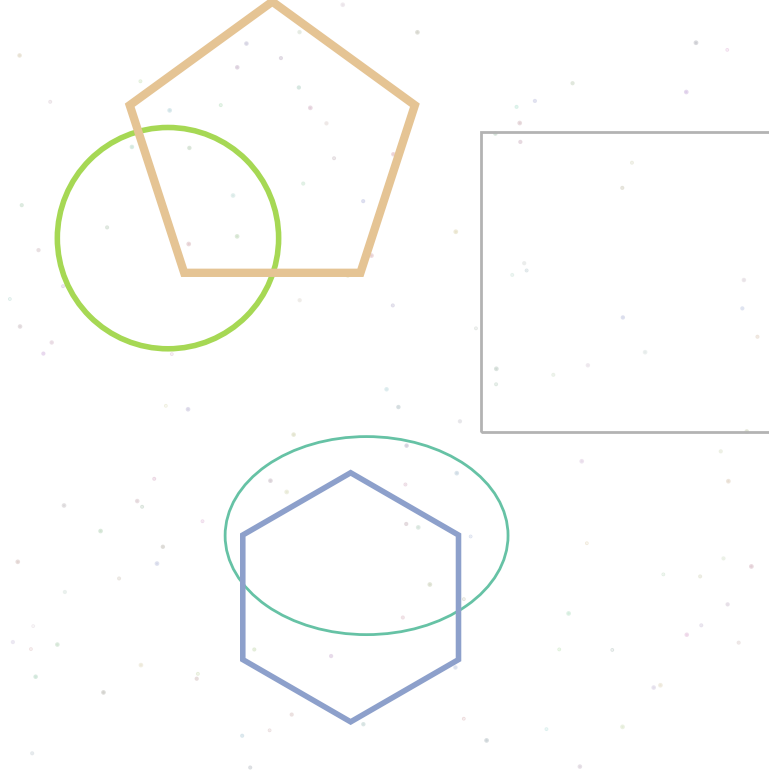[{"shape": "oval", "thickness": 1, "radius": 0.92, "center": [0.476, 0.304]}, {"shape": "hexagon", "thickness": 2, "radius": 0.81, "center": [0.455, 0.224]}, {"shape": "circle", "thickness": 2, "radius": 0.72, "center": [0.218, 0.691]}, {"shape": "pentagon", "thickness": 3, "radius": 0.97, "center": [0.354, 0.803]}, {"shape": "square", "thickness": 1, "radius": 0.98, "center": [0.82, 0.634]}]